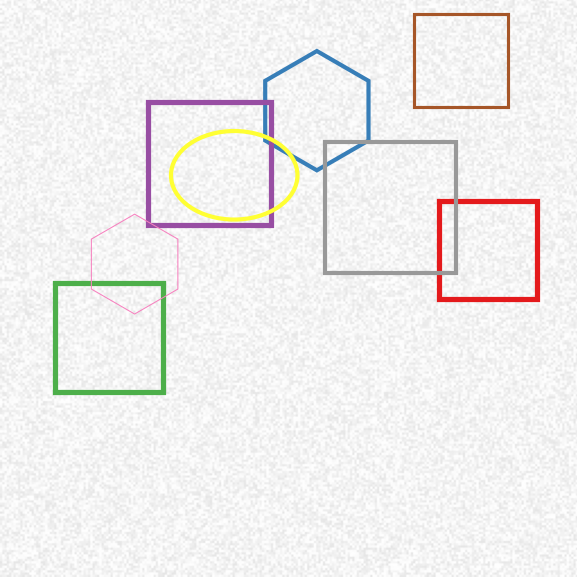[{"shape": "square", "thickness": 2.5, "radius": 0.42, "center": [0.844, 0.565]}, {"shape": "hexagon", "thickness": 2, "radius": 0.52, "center": [0.549, 0.807]}, {"shape": "square", "thickness": 2.5, "radius": 0.47, "center": [0.189, 0.415]}, {"shape": "square", "thickness": 2.5, "radius": 0.53, "center": [0.363, 0.715]}, {"shape": "oval", "thickness": 2, "radius": 0.55, "center": [0.406, 0.696]}, {"shape": "square", "thickness": 1.5, "radius": 0.4, "center": [0.798, 0.895]}, {"shape": "hexagon", "thickness": 0.5, "radius": 0.43, "center": [0.233, 0.542]}, {"shape": "square", "thickness": 2, "radius": 0.57, "center": [0.676, 0.64]}]